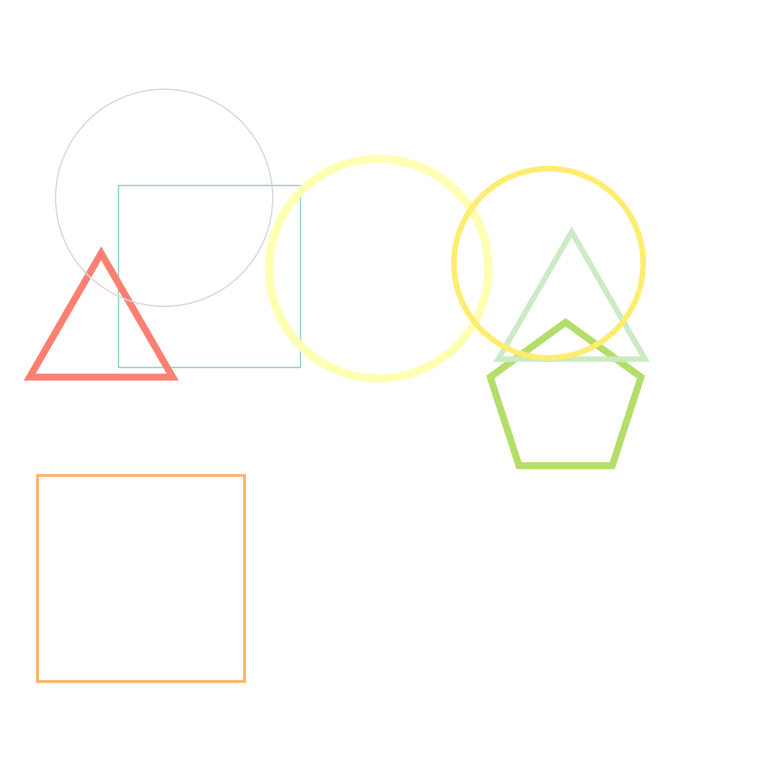[{"shape": "square", "thickness": 0.5, "radius": 0.59, "center": [0.272, 0.642]}, {"shape": "circle", "thickness": 3, "radius": 0.71, "center": [0.492, 0.651]}, {"shape": "triangle", "thickness": 2.5, "radius": 0.54, "center": [0.131, 0.564]}, {"shape": "square", "thickness": 1, "radius": 0.67, "center": [0.183, 0.249]}, {"shape": "pentagon", "thickness": 2.5, "radius": 0.51, "center": [0.735, 0.478]}, {"shape": "circle", "thickness": 0.5, "radius": 0.7, "center": [0.213, 0.743]}, {"shape": "triangle", "thickness": 2, "radius": 0.55, "center": [0.742, 0.589]}, {"shape": "circle", "thickness": 2, "radius": 0.61, "center": [0.712, 0.658]}]